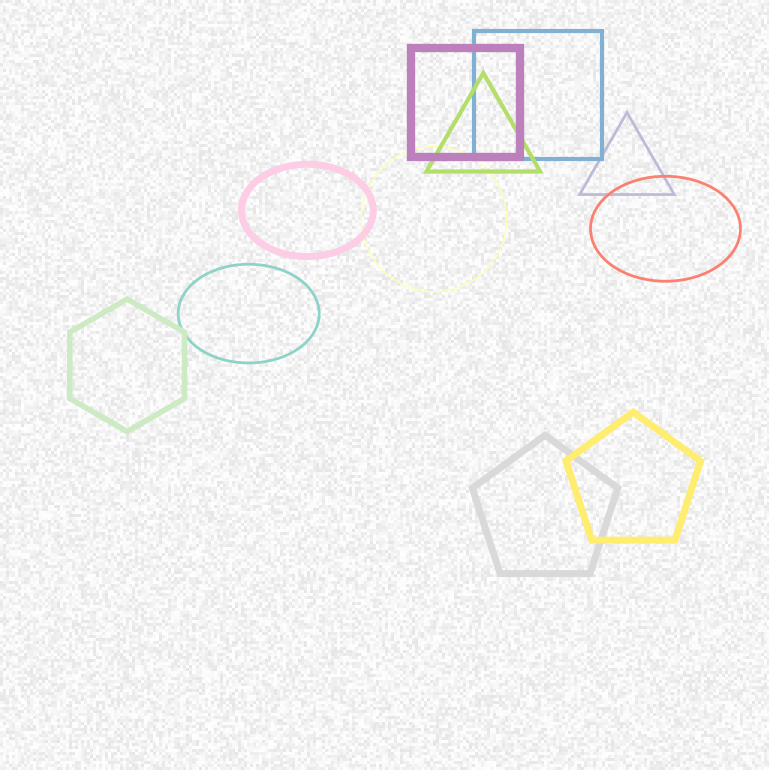[{"shape": "oval", "thickness": 1, "radius": 0.46, "center": [0.323, 0.593]}, {"shape": "circle", "thickness": 0.5, "radius": 0.47, "center": [0.564, 0.715]}, {"shape": "triangle", "thickness": 1, "radius": 0.35, "center": [0.814, 0.783]}, {"shape": "oval", "thickness": 1, "radius": 0.49, "center": [0.864, 0.703]}, {"shape": "square", "thickness": 1.5, "radius": 0.42, "center": [0.699, 0.877]}, {"shape": "triangle", "thickness": 1.5, "radius": 0.43, "center": [0.628, 0.82]}, {"shape": "oval", "thickness": 2.5, "radius": 0.43, "center": [0.399, 0.727]}, {"shape": "pentagon", "thickness": 2.5, "radius": 0.5, "center": [0.708, 0.335]}, {"shape": "square", "thickness": 3, "radius": 0.35, "center": [0.604, 0.866]}, {"shape": "hexagon", "thickness": 2, "radius": 0.43, "center": [0.165, 0.526]}, {"shape": "pentagon", "thickness": 2.5, "radius": 0.46, "center": [0.822, 0.373]}]